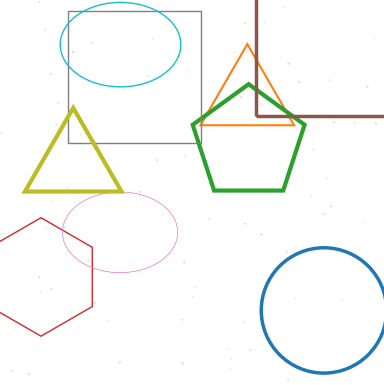[{"shape": "circle", "thickness": 2.5, "radius": 0.81, "center": [0.841, 0.194]}, {"shape": "triangle", "thickness": 1.5, "radius": 0.7, "center": [0.642, 0.745]}, {"shape": "pentagon", "thickness": 3, "radius": 0.76, "center": [0.646, 0.629]}, {"shape": "hexagon", "thickness": 1, "radius": 0.77, "center": [0.106, 0.281]}, {"shape": "square", "thickness": 2.5, "radius": 0.95, "center": [0.855, 0.888]}, {"shape": "oval", "thickness": 0.5, "radius": 0.75, "center": [0.312, 0.397]}, {"shape": "square", "thickness": 1, "radius": 0.86, "center": [0.35, 0.8]}, {"shape": "triangle", "thickness": 3, "radius": 0.72, "center": [0.19, 0.575]}, {"shape": "oval", "thickness": 1, "radius": 0.78, "center": [0.313, 0.884]}]